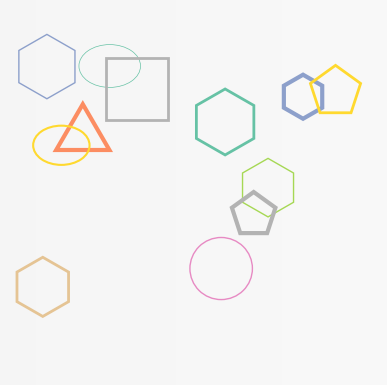[{"shape": "hexagon", "thickness": 2, "radius": 0.43, "center": [0.581, 0.683]}, {"shape": "oval", "thickness": 0.5, "radius": 0.4, "center": [0.283, 0.829]}, {"shape": "triangle", "thickness": 3, "radius": 0.4, "center": [0.214, 0.65]}, {"shape": "hexagon", "thickness": 3, "radius": 0.29, "center": [0.782, 0.749]}, {"shape": "hexagon", "thickness": 1, "radius": 0.42, "center": [0.121, 0.827]}, {"shape": "circle", "thickness": 1, "radius": 0.4, "center": [0.571, 0.303]}, {"shape": "hexagon", "thickness": 1, "radius": 0.38, "center": [0.692, 0.513]}, {"shape": "oval", "thickness": 1.5, "radius": 0.36, "center": [0.158, 0.623]}, {"shape": "pentagon", "thickness": 2, "radius": 0.34, "center": [0.866, 0.762]}, {"shape": "hexagon", "thickness": 2, "radius": 0.38, "center": [0.11, 0.255]}, {"shape": "pentagon", "thickness": 3, "radius": 0.3, "center": [0.655, 0.442]}, {"shape": "square", "thickness": 2, "radius": 0.4, "center": [0.353, 0.769]}]